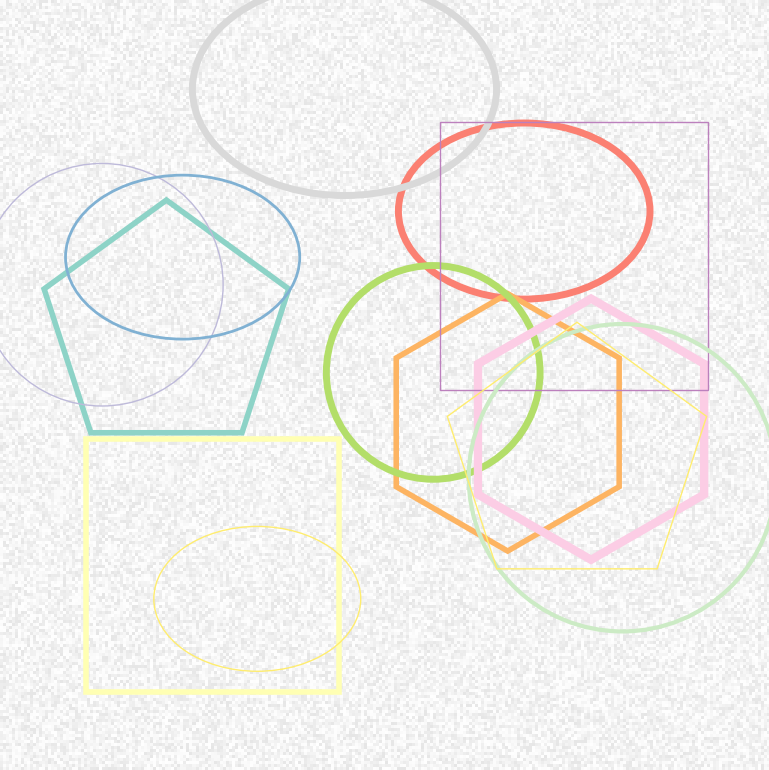[{"shape": "pentagon", "thickness": 2, "radius": 0.84, "center": [0.216, 0.573]}, {"shape": "square", "thickness": 2, "radius": 0.82, "center": [0.276, 0.266]}, {"shape": "circle", "thickness": 0.5, "radius": 0.79, "center": [0.132, 0.63]}, {"shape": "oval", "thickness": 2.5, "radius": 0.82, "center": [0.681, 0.726]}, {"shape": "oval", "thickness": 1, "radius": 0.76, "center": [0.237, 0.666]}, {"shape": "hexagon", "thickness": 2, "radius": 0.84, "center": [0.659, 0.452]}, {"shape": "circle", "thickness": 2.5, "radius": 0.69, "center": [0.563, 0.516]}, {"shape": "hexagon", "thickness": 3, "radius": 0.85, "center": [0.768, 0.443]}, {"shape": "oval", "thickness": 2.5, "radius": 0.99, "center": [0.447, 0.884]}, {"shape": "square", "thickness": 0.5, "radius": 0.87, "center": [0.745, 0.668]}, {"shape": "circle", "thickness": 1.5, "radius": 1.0, "center": [0.808, 0.38]}, {"shape": "pentagon", "thickness": 0.5, "radius": 0.89, "center": [0.749, 0.404]}, {"shape": "oval", "thickness": 0.5, "radius": 0.67, "center": [0.334, 0.222]}]